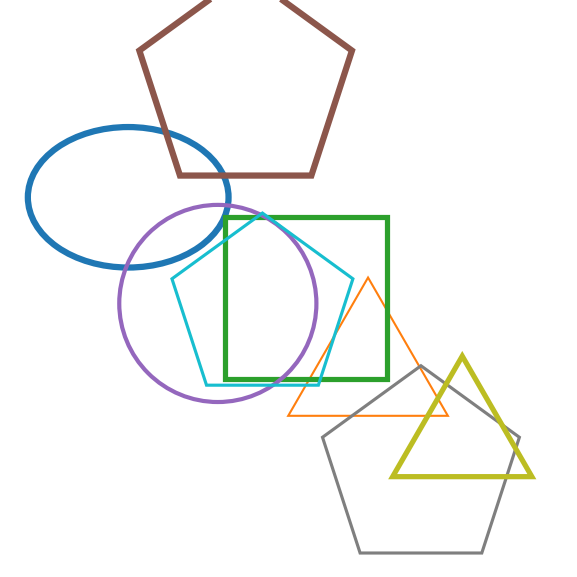[{"shape": "oval", "thickness": 3, "radius": 0.87, "center": [0.222, 0.658]}, {"shape": "triangle", "thickness": 1, "radius": 0.8, "center": [0.637, 0.359]}, {"shape": "square", "thickness": 2.5, "radius": 0.7, "center": [0.53, 0.483]}, {"shape": "circle", "thickness": 2, "radius": 0.85, "center": [0.377, 0.474]}, {"shape": "pentagon", "thickness": 3, "radius": 0.97, "center": [0.425, 0.852]}, {"shape": "pentagon", "thickness": 1.5, "radius": 0.9, "center": [0.729, 0.187]}, {"shape": "triangle", "thickness": 2.5, "radius": 0.7, "center": [0.8, 0.243]}, {"shape": "pentagon", "thickness": 1.5, "radius": 0.82, "center": [0.454, 0.465]}]